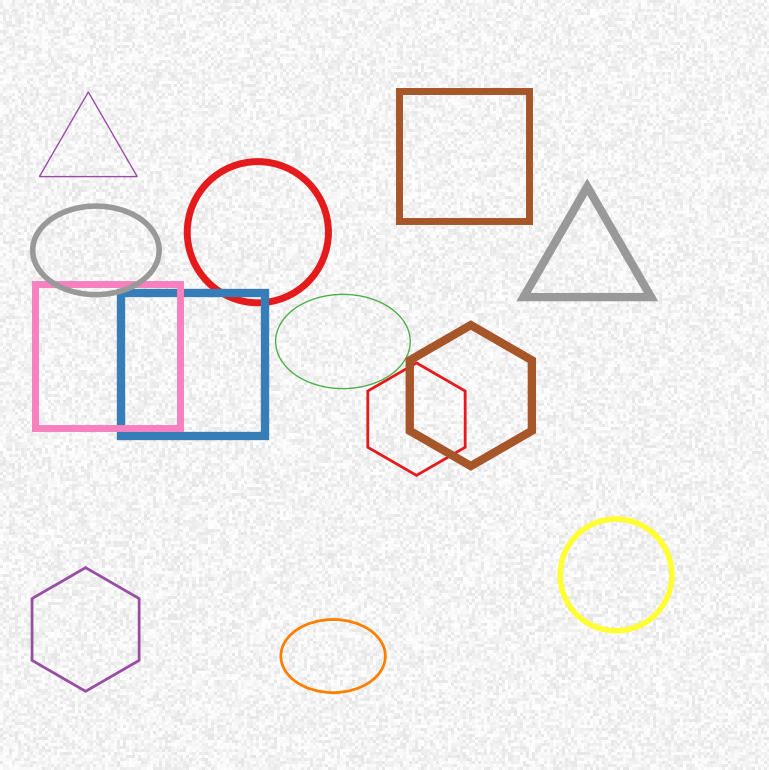[{"shape": "circle", "thickness": 2.5, "radius": 0.46, "center": [0.335, 0.698]}, {"shape": "hexagon", "thickness": 1, "radius": 0.37, "center": [0.541, 0.456]}, {"shape": "square", "thickness": 3, "radius": 0.47, "center": [0.25, 0.527]}, {"shape": "oval", "thickness": 0.5, "radius": 0.44, "center": [0.445, 0.557]}, {"shape": "hexagon", "thickness": 1, "radius": 0.4, "center": [0.111, 0.182]}, {"shape": "triangle", "thickness": 0.5, "radius": 0.37, "center": [0.115, 0.807]}, {"shape": "oval", "thickness": 1, "radius": 0.34, "center": [0.433, 0.148]}, {"shape": "circle", "thickness": 2, "radius": 0.36, "center": [0.8, 0.253]}, {"shape": "hexagon", "thickness": 3, "radius": 0.46, "center": [0.611, 0.486]}, {"shape": "square", "thickness": 2.5, "radius": 0.42, "center": [0.603, 0.797]}, {"shape": "square", "thickness": 2.5, "radius": 0.47, "center": [0.14, 0.538]}, {"shape": "triangle", "thickness": 3, "radius": 0.48, "center": [0.763, 0.662]}, {"shape": "oval", "thickness": 2, "radius": 0.41, "center": [0.125, 0.675]}]